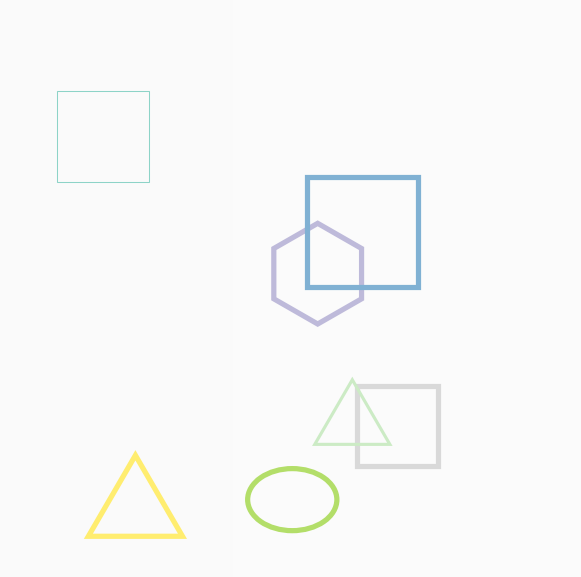[{"shape": "square", "thickness": 0.5, "radius": 0.4, "center": [0.177, 0.763]}, {"shape": "hexagon", "thickness": 2.5, "radius": 0.44, "center": [0.547, 0.525]}, {"shape": "square", "thickness": 2.5, "radius": 0.48, "center": [0.624, 0.597]}, {"shape": "oval", "thickness": 2.5, "radius": 0.38, "center": [0.503, 0.134]}, {"shape": "square", "thickness": 2.5, "radius": 0.35, "center": [0.684, 0.261]}, {"shape": "triangle", "thickness": 1.5, "radius": 0.37, "center": [0.606, 0.267]}, {"shape": "triangle", "thickness": 2.5, "radius": 0.47, "center": [0.233, 0.117]}]